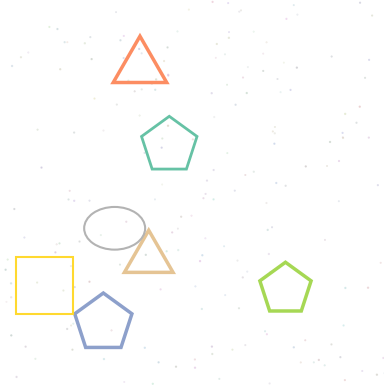[{"shape": "pentagon", "thickness": 2, "radius": 0.38, "center": [0.44, 0.622]}, {"shape": "triangle", "thickness": 2.5, "radius": 0.4, "center": [0.364, 0.826]}, {"shape": "pentagon", "thickness": 2.5, "radius": 0.39, "center": [0.268, 0.161]}, {"shape": "pentagon", "thickness": 2.5, "radius": 0.35, "center": [0.741, 0.249]}, {"shape": "square", "thickness": 1.5, "radius": 0.37, "center": [0.115, 0.259]}, {"shape": "triangle", "thickness": 2.5, "radius": 0.36, "center": [0.386, 0.329]}, {"shape": "oval", "thickness": 1.5, "radius": 0.4, "center": [0.298, 0.407]}]